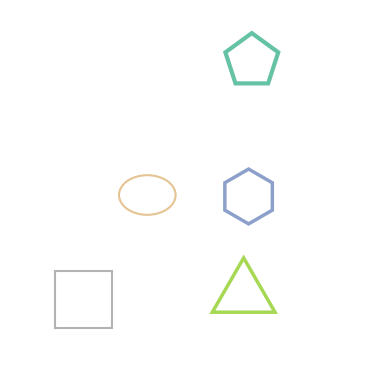[{"shape": "pentagon", "thickness": 3, "radius": 0.36, "center": [0.654, 0.842]}, {"shape": "hexagon", "thickness": 2.5, "radius": 0.36, "center": [0.646, 0.49]}, {"shape": "triangle", "thickness": 2.5, "radius": 0.47, "center": [0.633, 0.236]}, {"shape": "oval", "thickness": 1.5, "radius": 0.37, "center": [0.383, 0.493]}, {"shape": "square", "thickness": 1.5, "radius": 0.37, "center": [0.218, 0.222]}]